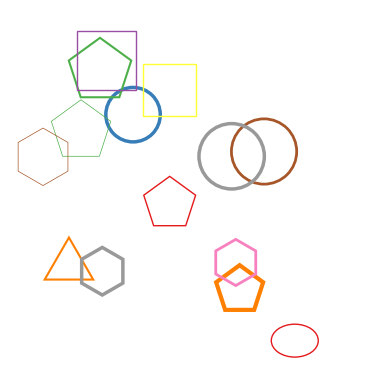[{"shape": "pentagon", "thickness": 1, "radius": 0.35, "center": [0.441, 0.471]}, {"shape": "oval", "thickness": 1, "radius": 0.31, "center": [0.766, 0.115]}, {"shape": "circle", "thickness": 2.5, "radius": 0.35, "center": [0.346, 0.702]}, {"shape": "pentagon", "thickness": 0.5, "radius": 0.41, "center": [0.21, 0.66]}, {"shape": "pentagon", "thickness": 1.5, "radius": 0.43, "center": [0.26, 0.816]}, {"shape": "square", "thickness": 1, "radius": 0.38, "center": [0.277, 0.844]}, {"shape": "triangle", "thickness": 1.5, "radius": 0.36, "center": [0.179, 0.31]}, {"shape": "pentagon", "thickness": 3, "radius": 0.32, "center": [0.622, 0.247]}, {"shape": "square", "thickness": 1, "radius": 0.34, "center": [0.44, 0.766]}, {"shape": "circle", "thickness": 2, "radius": 0.42, "center": [0.686, 0.606]}, {"shape": "hexagon", "thickness": 0.5, "radius": 0.37, "center": [0.112, 0.593]}, {"shape": "hexagon", "thickness": 2, "radius": 0.3, "center": [0.612, 0.318]}, {"shape": "hexagon", "thickness": 2.5, "radius": 0.31, "center": [0.266, 0.296]}, {"shape": "circle", "thickness": 2.5, "radius": 0.42, "center": [0.602, 0.594]}]